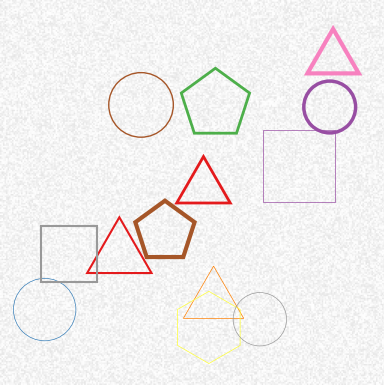[{"shape": "triangle", "thickness": 1.5, "radius": 0.48, "center": [0.31, 0.339]}, {"shape": "triangle", "thickness": 2, "radius": 0.4, "center": [0.529, 0.513]}, {"shape": "circle", "thickness": 0.5, "radius": 0.41, "center": [0.116, 0.196]}, {"shape": "pentagon", "thickness": 2, "radius": 0.47, "center": [0.56, 0.729]}, {"shape": "circle", "thickness": 2.5, "radius": 0.34, "center": [0.856, 0.722]}, {"shape": "square", "thickness": 0.5, "radius": 0.47, "center": [0.775, 0.568]}, {"shape": "triangle", "thickness": 0.5, "radius": 0.45, "center": [0.555, 0.218]}, {"shape": "hexagon", "thickness": 0.5, "radius": 0.47, "center": [0.543, 0.15]}, {"shape": "circle", "thickness": 1, "radius": 0.42, "center": [0.366, 0.728]}, {"shape": "pentagon", "thickness": 3, "radius": 0.4, "center": [0.428, 0.398]}, {"shape": "triangle", "thickness": 3, "radius": 0.38, "center": [0.865, 0.848]}, {"shape": "square", "thickness": 1.5, "radius": 0.36, "center": [0.18, 0.34]}, {"shape": "circle", "thickness": 0.5, "radius": 0.35, "center": [0.675, 0.171]}]